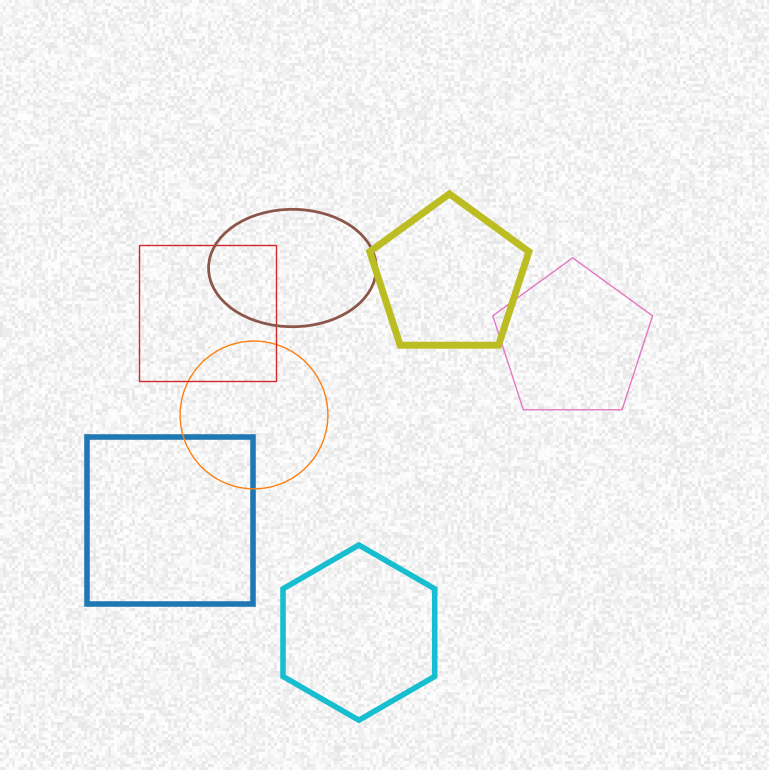[{"shape": "square", "thickness": 2, "radius": 0.54, "center": [0.221, 0.324]}, {"shape": "circle", "thickness": 0.5, "radius": 0.48, "center": [0.33, 0.461]}, {"shape": "square", "thickness": 0.5, "radius": 0.44, "center": [0.269, 0.594]}, {"shape": "oval", "thickness": 1, "radius": 0.54, "center": [0.38, 0.652]}, {"shape": "pentagon", "thickness": 0.5, "radius": 0.55, "center": [0.744, 0.556]}, {"shape": "pentagon", "thickness": 2.5, "radius": 0.54, "center": [0.584, 0.64]}, {"shape": "hexagon", "thickness": 2, "radius": 0.57, "center": [0.466, 0.178]}]